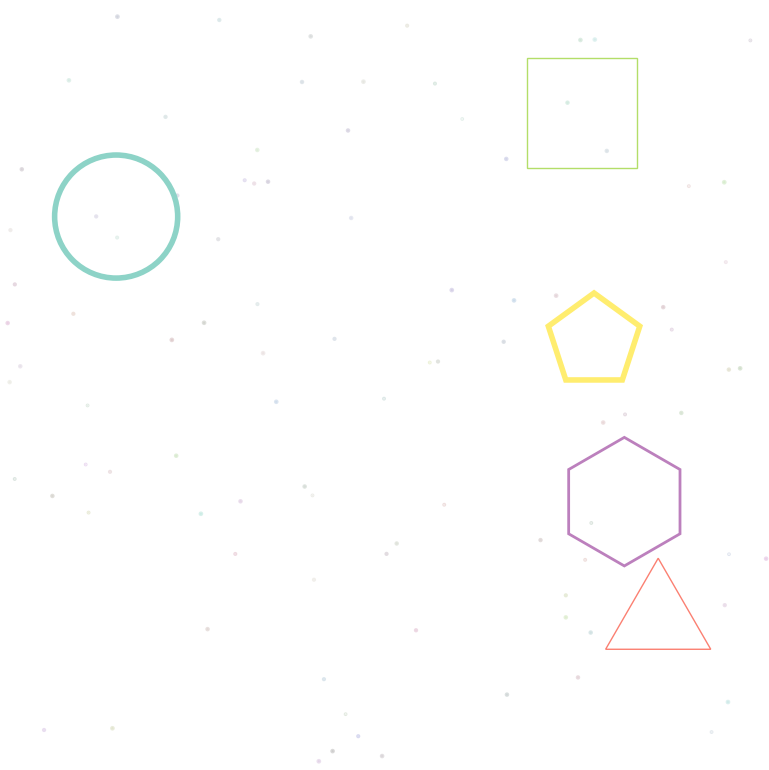[{"shape": "circle", "thickness": 2, "radius": 0.4, "center": [0.151, 0.719]}, {"shape": "triangle", "thickness": 0.5, "radius": 0.39, "center": [0.855, 0.196]}, {"shape": "square", "thickness": 0.5, "radius": 0.36, "center": [0.756, 0.853]}, {"shape": "hexagon", "thickness": 1, "radius": 0.42, "center": [0.811, 0.349]}, {"shape": "pentagon", "thickness": 2, "radius": 0.31, "center": [0.771, 0.557]}]